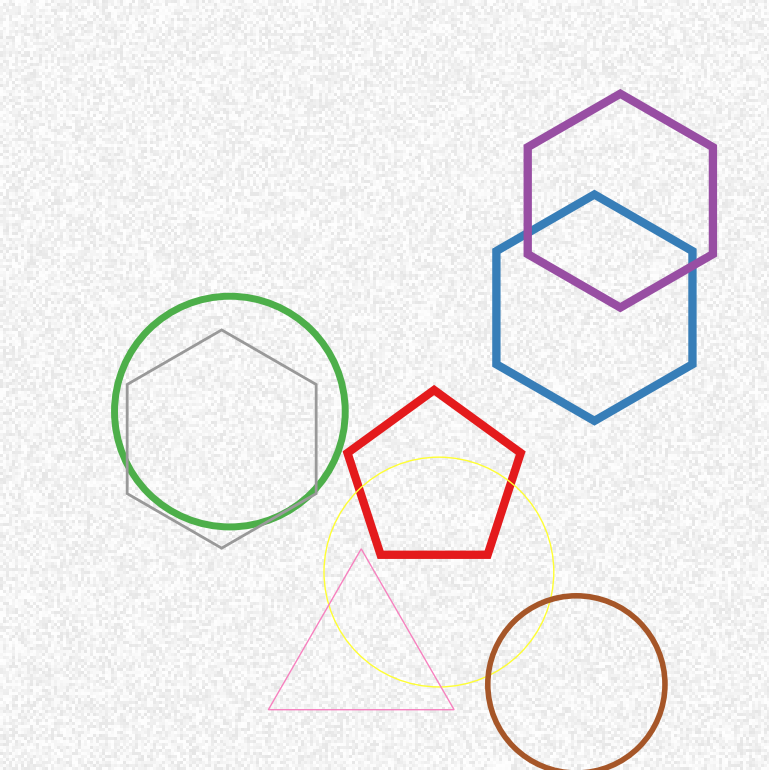[{"shape": "pentagon", "thickness": 3, "radius": 0.59, "center": [0.564, 0.375]}, {"shape": "hexagon", "thickness": 3, "radius": 0.74, "center": [0.772, 0.6]}, {"shape": "circle", "thickness": 2.5, "radius": 0.75, "center": [0.299, 0.465]}, {"shape": "hexagon", "thickness": 3, "radius": 0.69, "center": [0.806, 0.739]}, {"shape": "circle", "thickness": 0.5, "radius": 0.75, "center": [0.57, 0.257]}, {"shape": "circle", "thickness": 2, "radius": 0.58, "center": [0.749, 0.111]}, {"shape": "triangle", "thickness": 0.5, "radius": 0.7, "center": [0.469, 0.148]}, {"shape": "hexagon", "thickness": 1, "radius": 0.71, "center": [0.288, 0.43]}]